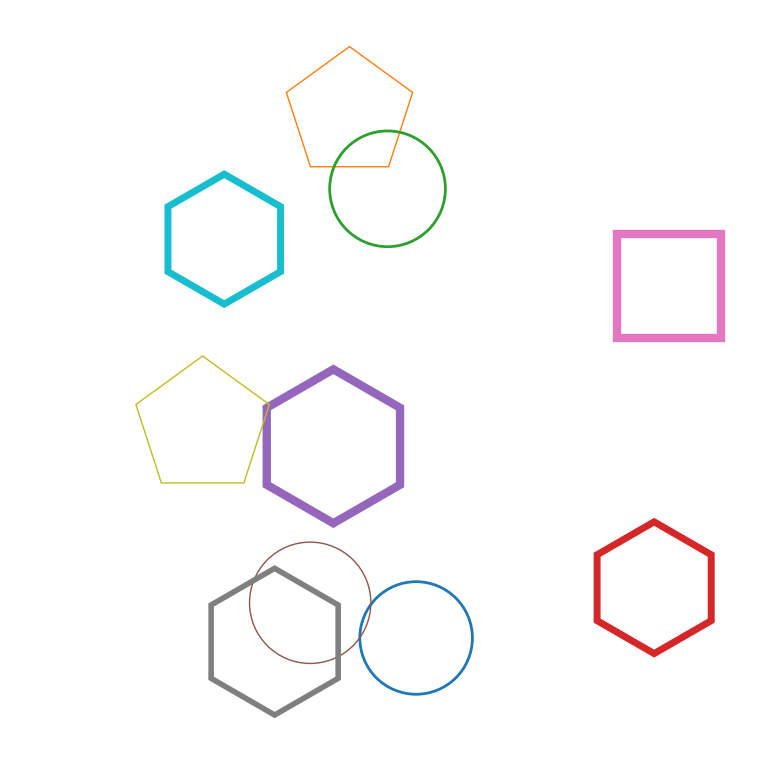[{"shape": "circle", "thickness": 1, "radius": 0.37, "center": [0.54, 0.171]}, {"shape": "pentagon", "thickness": 0.5, "radius": 0.43, "center": [0.454, 0.853]}, {"shape": "circle", "thickness": 1, "radius": 0.38, "center": [0.503, 0.755]}, {"shape": "hexagon", "thickness": 2.5, "radius": 0.43, "center": [0.85, 0.237]}, {"shape": "hexagon", "thickness": 3, "radius": 0.5, "center": [0.433, 0.42]}, {"shape": "circle", "thickness": 0.5, "radius": 0.39, "center": [0.403, 0.217]}, {"shape": "square", "thickness": 3, "radius": 0.34, "center": [0.868, 0.629]}, {"shape": "hexagon", "thickness": 2, "radius": 0.48, "center": [0.357, 0.167]}, {"shape": "pentagon", "thickness": 0.5, "radius": 0.46, "center": [0.263, 0.447]}, {"shape": "hexagon", "thickness": 2.5, "radius": 0.42, "center": [0.291, 0.689]}]